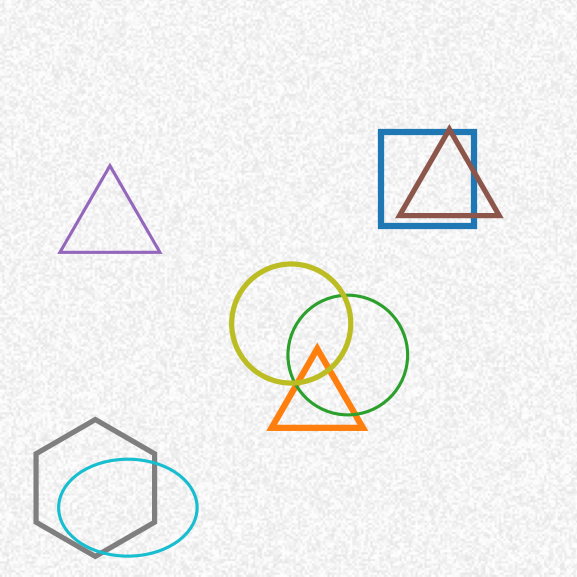[{"shape": "square", "thickness": 3, "radius": 0.41, "center": [0.74, 0.69]}, {"shape": "triangle", "thickness": 3, "radius": 0.46, "center": [0.549, 0.304]}, {"shape": "circle", "thickness": 1.5, "radius": 0.52, "center": [0.602, 0.384]}, {"shape": "triangle", "thickness": 1.5, "radius": 0.5, "center": [0.19, 0.612]}, {"shape": "triangle", "thickness": 2.5, "radius": 0.5, "center": [0.778, 0.676]}, {"shape": "hexagon", "thickness": 2.5, "radius": 0.59, "center": [0.165, 0.154]}, {"shape": "circle", "thickness": 2.5, "radius": 0.52, "center": [0.504, 0.439]}, {"shape": "oval", "thickness": 1.5, "radius": 0.6, "center": [0.221, 0.12]}]